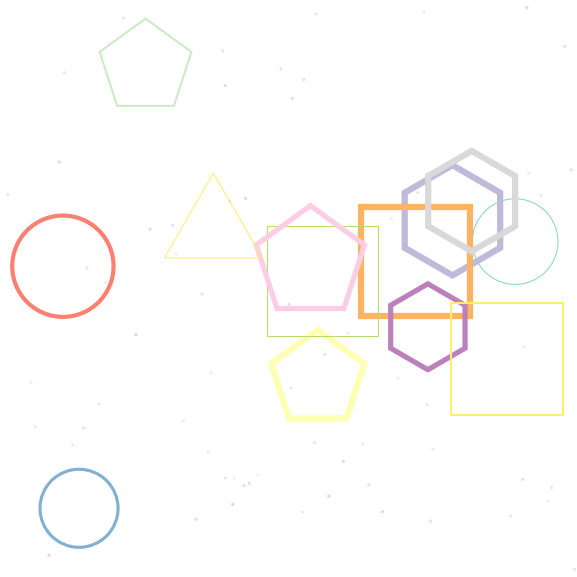[{"shape": "circle", "thickness": 0.5, "radius": 0.37, "center": [0.892, 0.581]}, {"shape": "pentagon", "thickness": 3, "radius": 0.42, "center": [0.55, 0.343]}, {"shape": "hexagon", "thickness": 3, "radius": 0.48, "center": [0.783, 0.618]}, {"shape": "circle", "thickness": 2, "radius": 0.44, "center": [0.109, 0.538]}, {"shape": "circle", "thickness": 1.5, "radius": 0.34, "center": [0.137, 0.119]}, {"shape": "square", "thickness": 3, "radius": 0.47, "center": [0.72, 0.546]}, {"shape": "square", "thickness": 0.5, "radius": 0.48, "center": [0.558, 0.513]}, {"shape": "pentagon", "thickness": 2.5, "radius": 0.49, "center": [0.537, 0.545]}, {"shape": "hexagon", "thickness": 3, "radius": 0.43, "center": [0.817, 0.651]}, {"shape": "hexagon", "thickness": 2.5, "radius": 0.37, "center": [0.741, 0.433]}, {"shape": "pentagon", "thickness": 1, "radius": 0.42, "center": [0.252, 0.883]}, {"shape": "triangle", "thickness": 0.5, "radius": 0.49, "center": [0.37, 0.601]}, {"shape": "square", "thickness": 1, "radius": 0.48, "center": [0.879, 0.378]}]